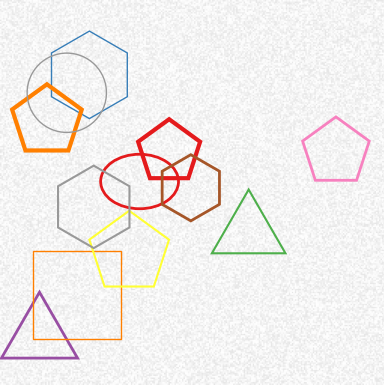[{"shape": "oval", "thickness": 2, "radius": 0.51, "center": [0.363, 0.529]}, {"shape": "pentagon", "thickness": 3, "radius": 0.42, "center": [0.439, 0.606]}, {"shape": "hexagon", "thickness": 1, "radius": 0.57, "center": [0.232, 0.806]}, {"shape": "triangle", "thickness": 1.5, "radius": 0.55, "center": [0.646, 0.397]}, {"shape": "triangle", "thickness": 2, "radius": 0.57, "center": [0.103, 0.127]}, {"shape": "square", "thickness": 1, "radius": 0.57, "center": [0.199, 0.233]}, {"shape": "pentagon", "thickness": 3, "radius": 0.48, "center": [0.122, 0.686]}, {"shape": "pentagon", "thickness": 1.5, "radius": 0.54, "center": [0.336, 0.344]}, {"shape": "hexagon", "thickness": 2, "radius": 0.43, "center": [0.496, 0.512]}, {"shape": "pentagon", "thickness": 2, "radius": 0.46, "center": [0.873, 0.605]}, {"shape": "hexagon", "thickness": 1.5, "radius": 0.54, "center": [0.243, 0.463]}, {"shape": "circle", "thickness": 1, "radius": 0.52, "center": [0.173, 0.759]}]